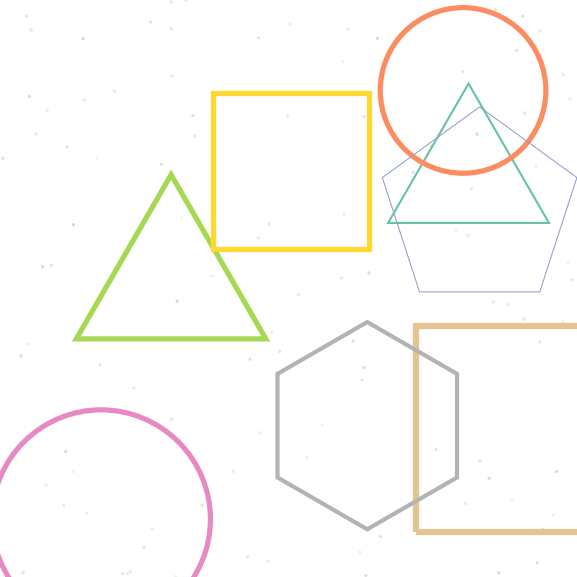[{"shape": "triangle", "thickness": 1, "radius": 0.8, "center": [0.811, 0.693]}, {"shape": "circle", "thickness": 2.5, "radius": 0.72, "center": [0.802, 0.843]}, {"shape": "pentagon", "thickness": 0.5, "radius": 0.89, "center": [0.831, 0.637]}, {"shape": "circle", "thickness": 2.5, "radius": 0.95, "center": [0.175, 0.1]}, {"shape": "triangle", "thickness": 2.5, "radius": 0.95, "center": [0.296, 0.507]}, {"shape": "square", "thickness": 2.5, "radius": 0.67, "center": [0.504, 0.703]}, {"shape": "square", "thickness": 3, "radius": 0.89, "center": [0.898, 0.256]}, {"shape": "hexagon", "thickness": 2, "radius": 0.9, "center": [0.636, 0.262]}]